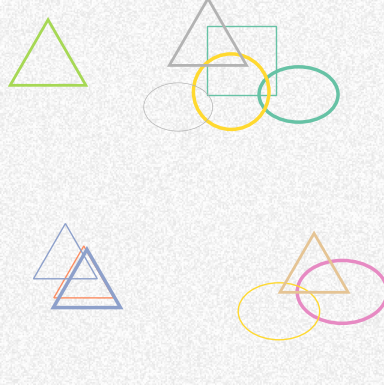[{"shape": "square", "thickness": 1, "radius": 0.45, "center": [0.627, 0.842]}, {"shape": "oval", "thickness": 2.5, "radius": 0.51, "center": [0.775, 0.755]}, {"shape": "triangle", "thickness": 1, "radius": 0.45, "center": [0.218, 0.271]}, {"shape": "triangle", "thickness": 2.5, "radius": 0.5, "center": [0.226, 0.251]}, {"shape": "triangle", "thickness": 1, "radius": 0.48, "center": [0.17, 0.324]}, {"shape": "oval", "thickness": 2.5, "radius": 0.58, "center": [0.889, 0.242]}, {"shape": "triangle", "thickness": 2, "radius": 0.57, "center": [0.125, 0.835]}, {"shape": "oval", "thickness": 1, "radius": 0.53, "center": [0.724, 0.191]}, {"shape": "circle", "thickness": 2.5, "radius": 0.49, "center": [0.601, 0.762]}, {"shape": "triangle", "thickness": 2, "radius": 0.51, "center": [0.816, 0.292]}, {"shape": "oval", "thickness": 0.5, "radius": 0.45, "center": [0.463, 0.722]}, {"shape": "triangle", "thickness": 2, "radius": 0.58, "center": [0.54, 0.888]}]